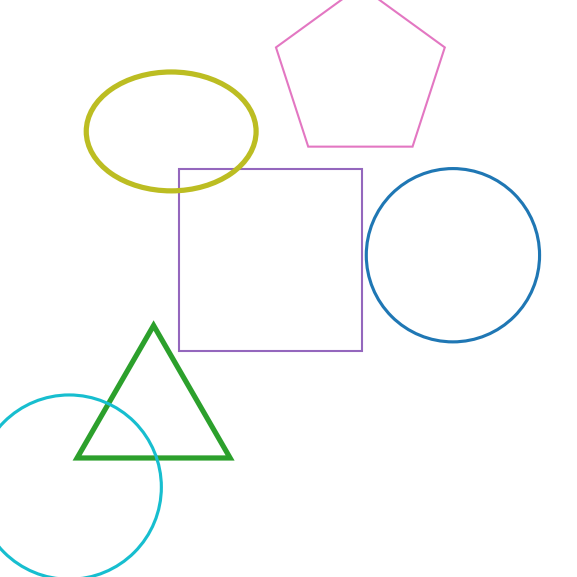[{"shape": "circle", "thickness": 1.5, "radius": 0.75, "center": [0.784, 0.557]}, {"shape": "triangle", "thickness": 2.5, "radius": 0.76, "center": [0.266, 0.283]}, {"shape": "square", "thickness": 1, "radius": 0.79, "center": [0.468, 0.549]}, {"shape": "pentagon", "thickness": 1, "radius": 0.77, "center": [0.624, 0.87]}, {"shape": "oval", "thickness": 2.5, "radius": 0.74, "center": [0.296, 0.772]}, {"shape": "circle", "thickness": 1.5, "radius": 0.8, "center": [0.12, 0.156]}]